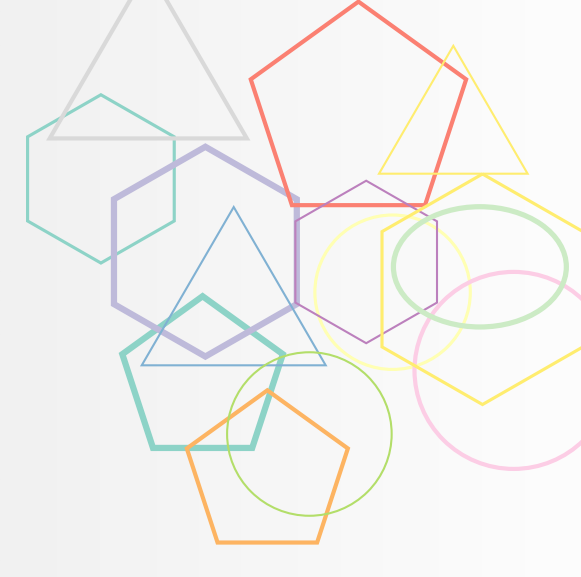[{"shape": "pentagon", "thickness": 3, "radius": 0.73, "center": [0.349, 0.341]}, {"shape": "hexagon", "thickness": 1.5, "radius": 0.73, "center": [0.174, 0.689]}, {"shape": "circle", "thickness": 1.5, "radius": 0.67, "center": [0.675, 0.493]}, {"shape": "hexagon", "thickness": 3, "radius": 0.91, "center": [0.353, 0.563]}, {"shape": "pentagon", "thickness": 2, "radius": 0.97, "center": [0.617, 0.801]}, {"shape": "triangle", "thickness": 1, "radius": 0.91, "center": [0.402, 0.458]}, {"shape": "pentagon", "thickness": 2, "radius": 0.73, "center": [0.46, 0.178]}, {"shape": "circle", "thickness": 1, "radius": 0.71, "center": [0.532, 0.248]}, {"shape": "circle", "thickness": 2, "radius": 0.85, "center": [0.884, 0.358]}, {"shape": "triangle", "thickness": 2, "radius": 0.98, "center": [0.255, 0.857]}, {"shape": "hexagon", "thickness": 1, "radius": 0.7, "center": [0.63, 0.546]}, {"shape": "oval", "thickness": 2.5, "radius": 0.74, "center": [0.826, 0.537]}, {"shape": "hexagon", "thickness": 1.5, "radius": 1.0, "center": [0.83, 0.498]}, {"shape": "triangle", "thickness": 1, "radius": 0.74, "center": [0.78, 0.772]}]